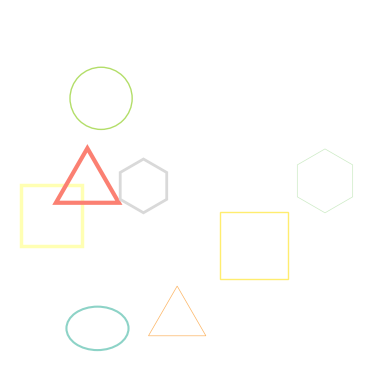[{"shape": "oval", "thickness": 1.5, "radius": 0.4, "center": [0.253, 0.147]}, {"shape": "square", "thickness": 2.5, "radius": 0.4, "center": [0.133, 0.44]}, {"shape": "triangle", "thickness": 3, "radius": 0.47, "center": [0.227, 0.521]}, {"shape": "triangle", "thickness": 0.5, "radius": 0.43, "center": [0.46, 0.171]}, {"shape": "circle", "thickness": 1, "radius": 0.4, "center": [0.263, 0.745]}, {"shape": "hexagon", "thickness": 2, "radius": 0.35, "center": [0.373, 0.517]}, {"shape": "hexagon", "thickness": 0.5, "radius": 0.42, "center": [0.844, 0.53]}, {"shape": "square", "thickness": 1, "radius": 0.44, "center": [0.66, 0.362]}]